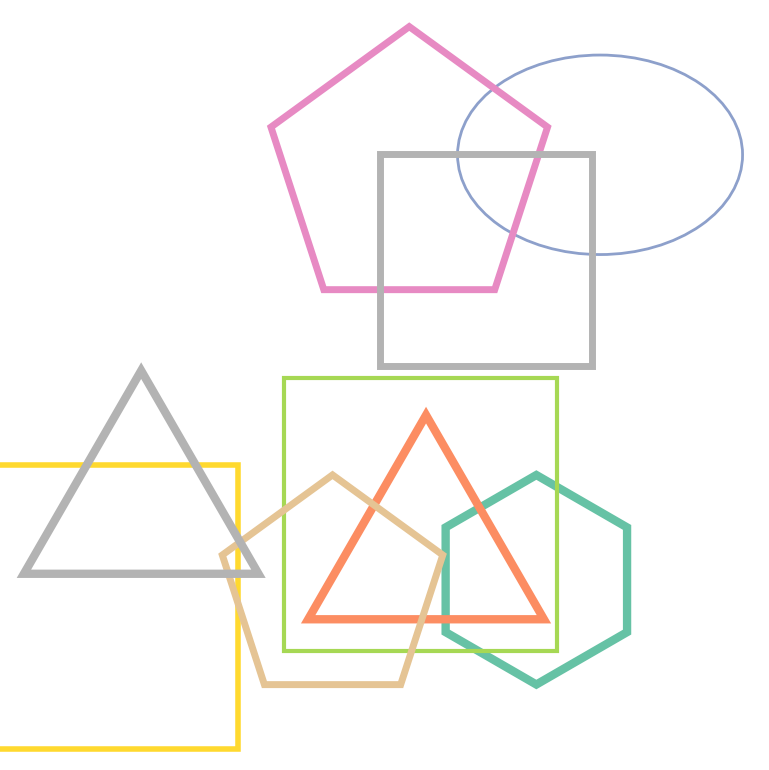[{"shape": "hexagon", "thickness": 3, "radius": 0.68, "center": [0.697, 0.247]}, {"shape": "triangle", "thickness": 3, "radius": 0.88, "center": [0.553, 0.284]}, {"shape": "oval", "thickness": 1, "radius": 0.93, "center": [0.779, 0.799]}, {"shape": "pentagon", "thickness": 2.5, "radius": 0.94, "center": [0.532, 0.777]}, {"shape": "square", "thickness": 1.5, "radius": 0.89, "center": [0.546, 0.332]}, {"shape": "square", "thickness": 2, "radius": 0.92, "center": [0.124, 0.211]}, {"shape": "pentagon", "thickness": 2.5, "radius": 0.75, "center": [0.432, 0.233]}, {"shape": "square", "thickness": 2.5, "radius": 0.69, "center": [0.631, 0.662]}, {"shape": "triangle", "thickness": 3, "radius": 0.88, "center": [0.183, 0.343]}]